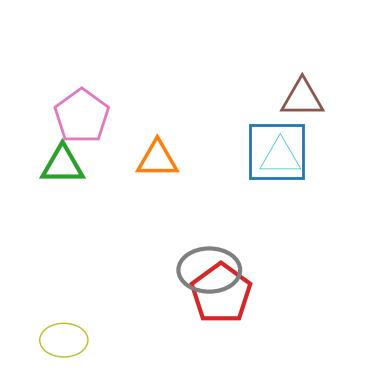[{"shape": "square", "thickness": 2, "radius": 0.34, "center": [0.718, 0.607]}, {"shape": "triangle", "thickness": 2.5, "radius": 0.29, "center": [0.409, 0.586]}, {"shape": "triangle", "thickness": 3, "radius": 0.3, "center": [0.162, 0.572]}, {"shape": "pentagon", "thickness": 3, "radius": 0.4, "center": [0.574, 0.238]}, {"shape": "triangle", "thickness": 2, "radius": 0.31, "center": [0.785, 0.745]}, {"shape": "pentagon", "thickness": 2, "radius": 0.37, "center": [0.212, 0.698]}, {"shape": "oval", "thickness": 3, "radius": 0.4, "center": [0.544, 0.299]}, {"shape": "oval", "thickness": 1, "radius": 0.31, "center": [0.166, 0.116]}, {"shape": "triangle", "thickness": 0.5, "radius": 0.31, "center": [0.728, 0.592]}]